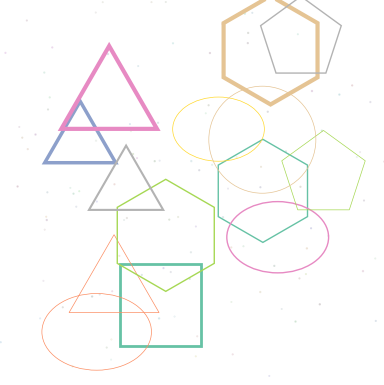[{"shape": "square", "thickness": 2, "radius": 0.53, "center": [0.417, 0.208]}, {"shape": "hexagon", "thickness": 1, "radius": 0.67, "center": [0.683, 0.504]}, {"shape": "triangle", "thickness": 0.5, "radius": 0.67, "center": [0.296, 0.256]}, {"shape": "oval", "thickness": 0.5, "radius": 0.71, "center": [0.251, 0.138]}, {"shape": "triangle", "thickness": 2.5, "radius": 0.53, "center": [0.208, 0.631]}, {"shape": "triangle", "thickness": 3, "radius": 0.72, "center": [0.284, 0.737]}, {"shape": "oval", "thickness": 1, "radius": 0.66, "center": [0.721, 0.384]}, {"shape": "hexagon", "thickness": 1, "radius": 0.73, "center": [0.431, 0.389]}, {"shape": "pentagon", "thickness": 0.5, "radius": 0.57, "center": [0.84, 0.547]}, {"shape": "oval", "thickness": 0.5, "radius": 0.6, "center": [0.568, 0.665]}, {"shape": "circle", "thickness": 0.5, "radius": 0.7, "center": [0.681, 0.637]}, {"shape": "hexagon", "thickness": 3, "radius": 0.7, "center": [0.703, 0.87]}, {"shape": "pentagon", "thickness": 1, "radius": 0.55, "center": [0.782, 0.899]}, {"shape": "triangle", "thickness": 1.5, "radius": 0.56, "center": [0.328, 0.51]}]